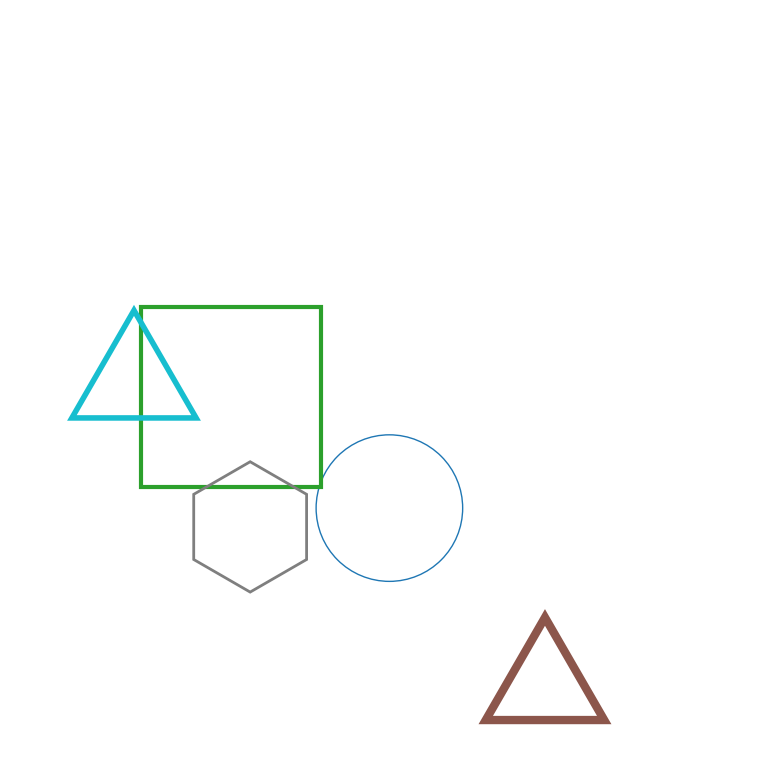[{"shape": "circle", "thickness": 0.5, "radius": 0.48, "center": [0.506, 0.34]}, {"shape": "square", "thickness": 1.5, "radius": 0.58, "center": [0.3, 0.485]}, {"shape": "triangle", "thickness": 3, "radius": 0.44, "center": [0.708, 0.109]}, {"shape": "hexagon", "thickness": 1, "radius": 0.42, "center": [0.325, 0.316]}, {"shape": "triangle", "thickness": 2, "radius": 0.47, "center": [0.174, 0.504]}]